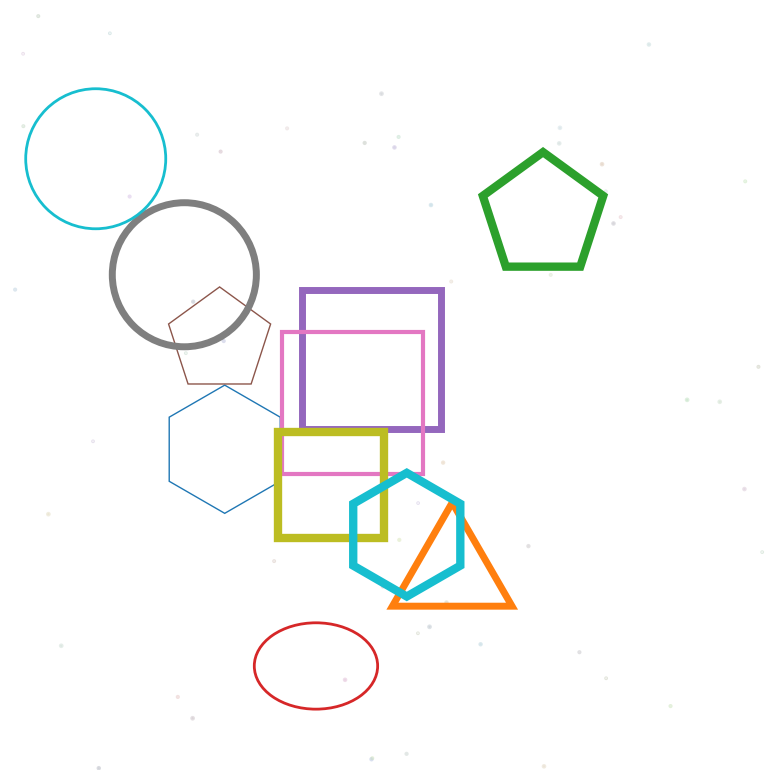[{"shape": "hexagon", "thickness": 0.5, "radius": 0.42, "center": [0.292, 0.417]}, {"shape": "triangle", "thickness": 2.5, "radius": 0.45, "center": [0.587, 0.258]}, {"shape": "pentagon", "thickness": 3, "radius": 0.41, "center": [0.705, 0.72]}, {"shape": "oval", "thickness": 1, "radius": 0.4, "center": [0.41, 0.135]}, {"shape": "square", "thickness": 2.5, "radius": 0.45, "center": [0.483, 0.533]}, {"shape": "pentagon", "thickness": 0.5, "radius": 0.35, "center": [0.285, 0.558]}, {"shape": "square", "thickness": 1.5, "radius": 0.46, "center": [0.457, 0.477]}, {"shape": "circle", "thickness": 2.5, "radius": 0.47, "center": [0.239, 0.643]}, {"shape": "square", "thickness": 3, "radius": 0.34, "center": [0.43, 0.37]}, {"shape": "circle", "thickness": 1, "radius": 0.45, "center": [0.124, 0.794]}, {"shape": "hexagon", "thickness": 3, "radius": 0.4, "center": [0.528, 0.306]}]